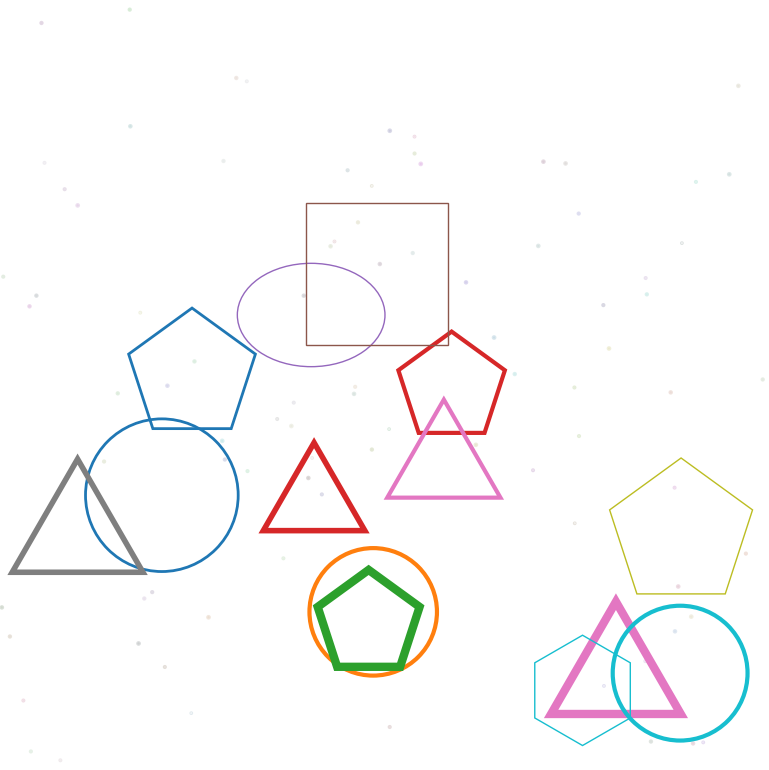[{"shape": "circle", "thickness": 1, "radius": 0.5, "center": [0.21, 0.357]}, {"shape": "pentagon", "thickness": 1, "radius": 0.43, "center": [0.249, 0.513]}, {"shape": "circle", "thickness": 1.5, "radius": 0.41, "center": [0.485, 0.205]}, {"shape": "pentagon", "thickness": 3, "radius": 0.35, "center": [0.479, 0.19]}, {"shape": "triangle", "thickness": 2, "radius": 0.38, "center": [0.408, 0.349]}, {"shape": "pentagon", "thickness": 1.5, "radius": 0.36, "center": [0.587, 0.497]}, {"shape": "oval", "thickness": 0.5, "radius": 0.48, "center": [0.404, 0.591]}, {"shape": "square", "thickness": 0.5, "radius": 0.46, "center": [0.49, 0.644]}, {"shape": "triangle", "thickness": 1.5, "radius": 0.42, "center": [0.576, 0.396]}, {"shape": "triangle", "thickness": 3, "radius": 0.49, "center": [0.8, 0.121]}, {"shape": "triangle", "thickness": 2, "radius": 0.49, "center": [0.101, 0.306]}, {"shape": "pentagon", "thickness": 0.5, "radius": 0.49, "center": [0.885, 0.308]}, {"shape": "hexagon", "thickness": 0.5, "radius": 0.36, "center": [0.757, 0.103]}, {"shape": "circle", "thickness": 1.5, "radius": 0.44, "center": [0.883, 0.126]}]